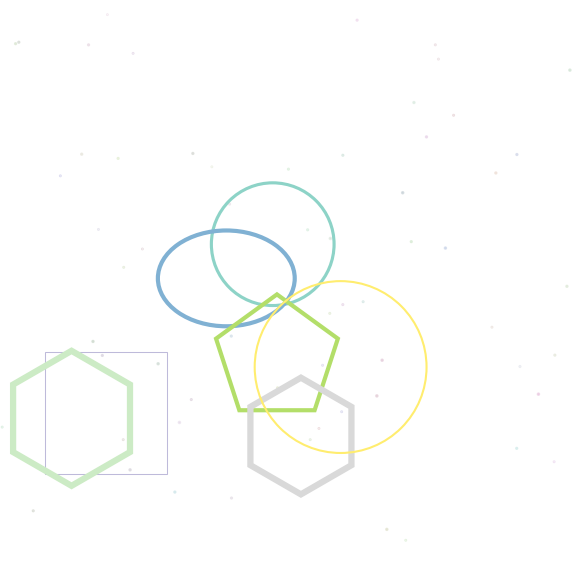[{"shape": "circle", "thickness": 1.5, "radius": 0.53, "center": [0.472, 0.576]}, {"shape": "square", "thickness": 0.5, "radius": 0.53, "center": [0.184, 0.284]}, {"shape": "oval", "thickness": 2, "radius": 0.59, "center": [0.392, 0.517]}, {"shape": "pentagon", "thickness": 2, "radius": 0.55, "center": [0.48, 0.378]}, {"shape": "hexagon", "thickness": 3, "radius": 0.5, "center": [0.521, 0.244]}, {"shape": "hexagon", "thickness": 3, "radius": 0.58, "center": [0.124, 0.275]}, {"shape": "circle", "thickness": 1, "radius": 0.74, "center": [0.59, 0.364]}]